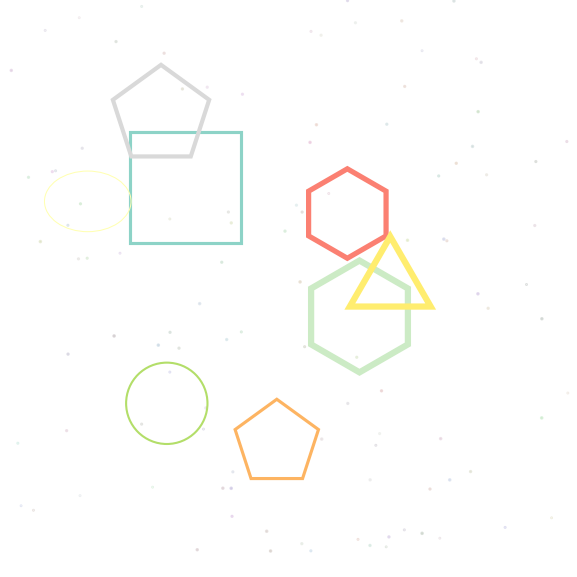[{"shape": "square", "thickness": 1.5, "radius": 0.48, "center": [0.321, 0.675]}, {"shape": "oval", "thickness": 0.5, "radius": 0.37, "center": [0.152, 0.65]}, {"shape": "hexagon", "thickness": 2.5, "radius": 0.39, "center": [0.601, 0.629]}, {"shape": "pentagon", "thickness": 1.5, "radius": 0.38, "center": [0.479, 0.232]}, {"shape": "circle", "thickness": 1, "radius": 0.35, "center": [0.289, 0.301]}, {"shape": "pentagon", "thickness": 2, "radius": 0.44, "center": [0.279, 0.799]}, {"shape": "hexagon", "thickness": 3, "radius": 0.48, "center": [0.623, 0.451]}, {"shape": "triangle", "thickness": 3, "radius": 0.4, "center": [0.676, 0.509]}]